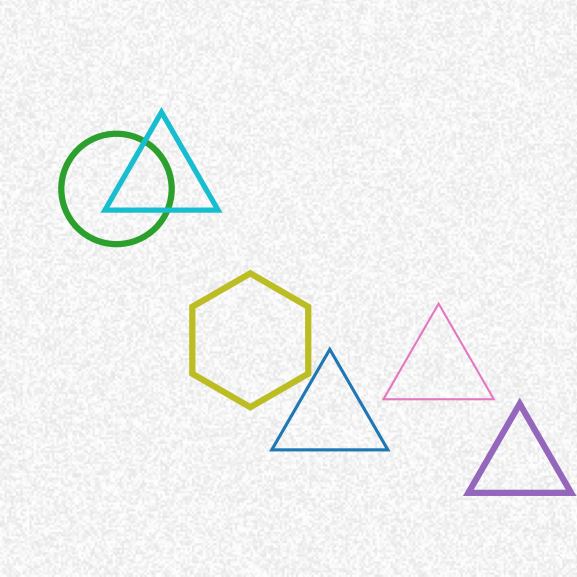[{"shape": "triangle", "thickness": 1.5, "radius": 0.58, "center": [0.571, 0.278]}, {"shape": "circle", "thickness": 3, "radius": 0.48, "center": [0.202, 0.672]}, {"shape": "triangle", "thickness": 3, "radius": 0.51, "center": [0.9, 0.197]}, {"shape": "triangle", "thickness": 1, "radius": 0.55, "center": [0.76, 0.363]}, {"shape": "hexagon", "thickness": 3, "radius": 0.58, "center": [0.433, 0.41]}, {"shape": "triangle", "thickness": 2.5, "radius": 0.57, "center": [0.28, 0.692]}]